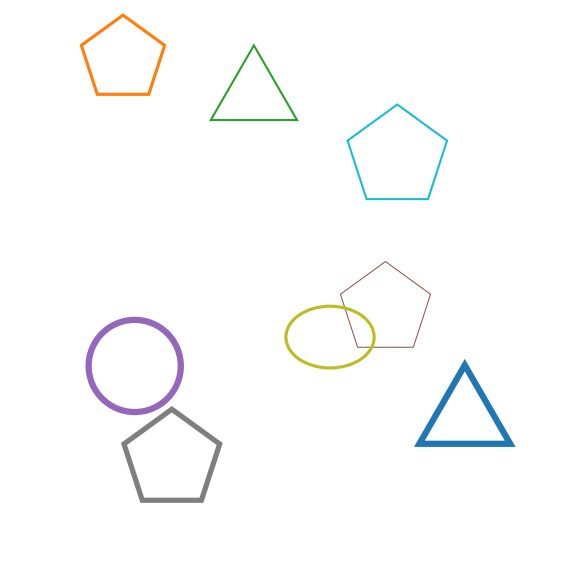[{"shape": "triangle", "thickness": 3, "radius": 0.45, "center": [0.805, 0.276]}, {"shape": "pentagon", "thickness": 1.5, "radius": 0.38, "center": [0.213, 0.897]}, {"shape": "triangle", "thickness": 1, "radius": 0.43, "center": [0.44, 0.834]}, {"shape": "circle", "thickness": 3, "radius": 0.4, "center": [0.233, 0.365]}, {"shape": "pentagon", "thickness": 0.5, "radius": 0.41, "center": [0.667, 0.464]}, {"shape": "pentagon", "thickness": 2.5, "radius": 0.44, "center": [0.298, 0.203]}, {"shape": "oval", "thickness": 1.5, "radius": 0.38, "center": [0.571, 0.415]}, {"shape": "pentagon", "thickness": 1, "radius": 0.45, "center": [0.688, 0.728]}]